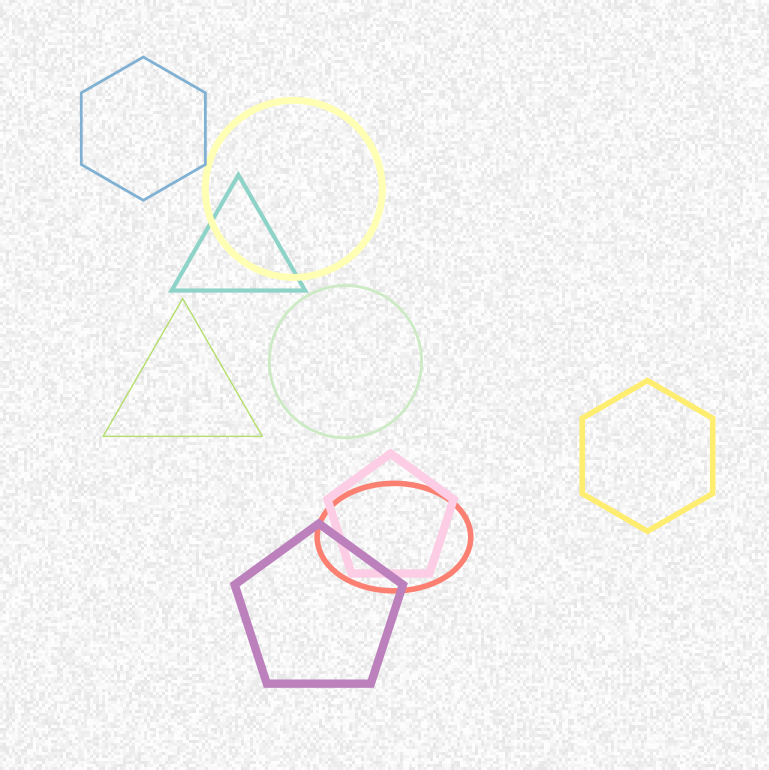[{"shape": "triangle", "thickness": 1.5, "radius": 0.5, "center": [0.31, 0.673]}, {"shape": "circle", "thickness": 2.5, "radius": 0.57, "center": [0.382, 0.755]}, {"shape": "oval", "thickness": 2, "radius": 0.5, "center": [0.512, 0.302]}, {"shape": "hexagon", "thickness": 1, "radius": 0.47, "center": [0.186, 0.833]}, {"shape": "triangle", "thickness": 0.5, "radius": 0.6, "center": [0.237, 0.493]}, {"shape": "pentagon", "thickness": 3, "radius": 0.43, "center": [0.507, 0.325]}, {"shape": "pentagon", "thickness": 3, "radius": 0.57, "center": [0.414, 0.205]}, {"shape": "circle", "thickness": 1, "radius": 0.49, "center": [0.449, 0.53]}, {"shape": "hexagon", "thickness": 2, "radius": 0.49, "center": [0.841, 0.408]}]